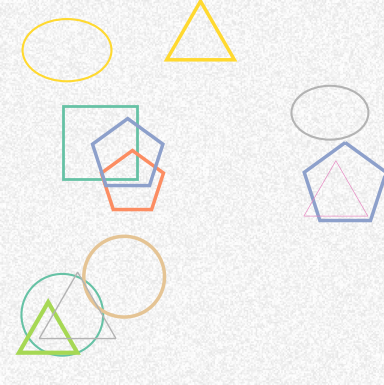[{"shape": "square", "thickness": 2, "radius": 0.48, "center": [0.26, 0.631]}, {"shape": "circle", "thickness": 1.5, "radius": 0.53, "center": [0.162, 0.182]}, {"shape": "pentagon", "thickness": 2.5, "radius": 0.42, "center": [0.344, 0.524]}, {"shape": "pentagon", "thickness": 2.5, "radius": 0.56, "center": [0.897, 0.518]}, {"shape": "pentagon", "thickness": 2.5, "radius": 0.48, "center": [0.332, 0.596]}, {"shape": "triangle", "thickness": 0.5, "radius": 0.48, "center": [0.872, 0.487]}, {"shape": "triangle", "thickness": 3, "radius": 0.44, "center": [0.125, 0.128]}, {"shape": "oval", "thickness": 1.5, "radius": 0.58, "center": [0.174, 0.87]}, {"shape": "triangle", "thickness": 2.5, "radius": 0.51, "center": [0.521, 0.895]}, {"shape": "circle", "thickness": 2.5, "radius": 0.52, "center": [0.323, 0.281]}, {"shape": "triangle", "thickness": 1, "radius": 0.58, "center": [0.202, 0.178]}, {"shape": "oval", "thickness": 1.5, "radius": 0.5, "center": [0.857, 0.707]}]